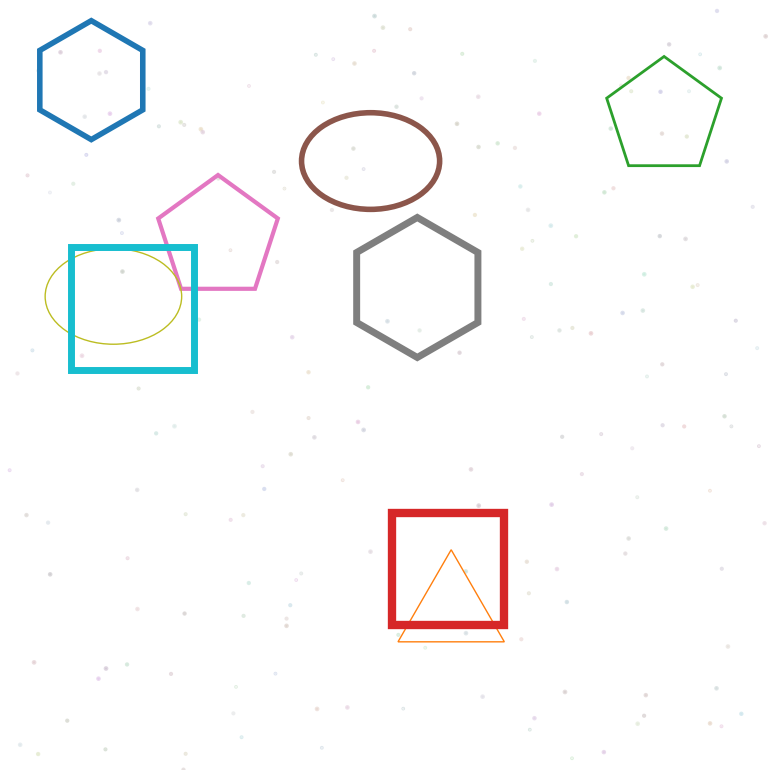[{"shape": "hexagon", "thickness": 2, "radius": 0.39, "center": [0.119, 0.896]}, {"shape": "triangle", "thickness": 0.5, "radius": 0.4, "center": [0.586, 0.206]}, {"shape": "pentagon", "thickness": 1, "radius": 0.39, "center": [0.862, 0.848]}, {"shape": "square", "thickness": 3, "radius": 0.36, "center": [0.582, 0.262]}, {"shape": "oval", "thickness": 2, "radius": 0.45, "center": [0.481, 0.791]}, {"shape": "pentagon", "thickness": 1.5, "radius": 0.41, "center": [0.283, 0.691]}, {"shape": "hexagon", "thickness": 2.5, "radius": 0.45, "center": [0.542, 0.627]}, {"shape": "oval", "thickness": 0.5, "radius": 0.44, "center": [0.147, 0.615]}, {"shape": "square", "thickness": 2.5, "radius": 0.4, "center": [0.172, 0.599]}]